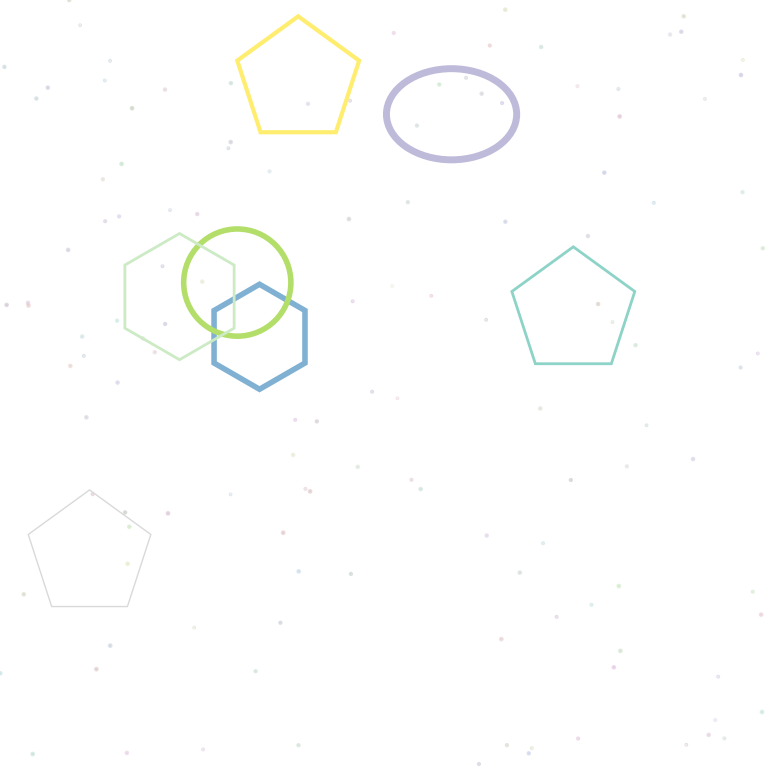[{"shape": "pentagon", "thickness": 1, "radius": 0.42, "center": [0.745, 0.596]}, {"shape": "oval", "thickness": 2.5, "radius": 0.42, "center": [0.586, 0.852]}, {"shape": "hexagon", "thickness": 2, "radius": 0.34, "center": [0.337, 0.563]}, {"shape": "circle", "thickness": 2, "radius": 0.35, "center": [0.308, 0.633]}, {"shape": "pentagon", "thickness": 0.5, "radius": 0.42, "center": [0.116, 0.28]}, {"shape": "hexagon", "thickness": 1, "radius": 0.41, "center": [0.233, 0.615]}, {"shape": "pentagon", "thickness": 1.5, "radius": 0.42, "center": [0.387, 0.896]}]